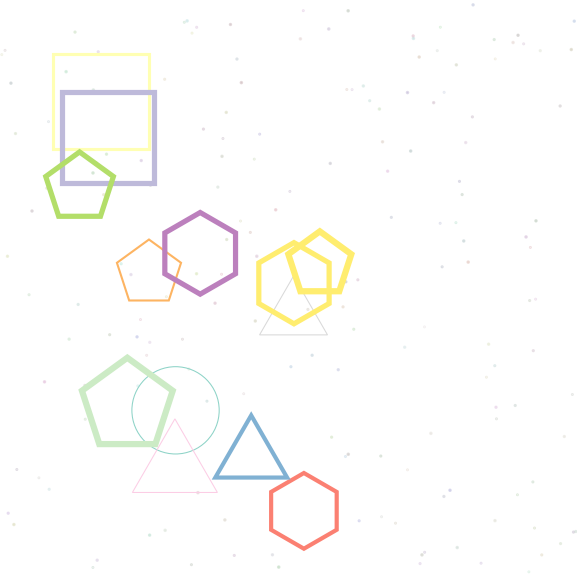[{"shape": "circle", "thickness": 0.5, "radius": 0.38, "center": [0.304, 0.289]}, {"shape": "square", "thickness": 1.5, "radius": 0.41, "center": [0.175, 0.823]}, {"shape": "square", "thickness": 2.5, "radius": 0.4, "center": [0.187, 0.761]}, {"shape": "hexagon", "thickness": 2, "radius": 0.33, "center": [0.526, 0.115]}, {"shape": "triangle", "thickness": 2, "radius": 0.36, "center": [0.435, 0.208]}, {"shape": "pentagon", "thickness": 1, "radius": 0.29, "center": [0.258, 0.526]}, {"shape": "pentagon", "thickness": 2.5, "radius": 0.31, "center": [0.138, 0.674]}, {"shape": "triangle", "thickness": 0.5, "radius": 0.42, "center": [0.303, 0.189]}, {"shape": "triangle", "thickness": 0.5, "radius": 0.34, "center": [0.508, 0.453]}, {"shape": "hexagon", "thickness": 2.5, "radius": 0.35, "center": [0.347, 0.56]}, {"shape": "pentagon", "thickness": 3, "radius": 0.41, "center": [0.22, 0.297]}, {"shape": "pentagon", "thickness": 3, "radius": 0.29, "center": [0.554, 0.541]}, {"shape": "hexagon", "thickness": 2.5, "radius": 0.35, "center": [0.509, 0.509]}]